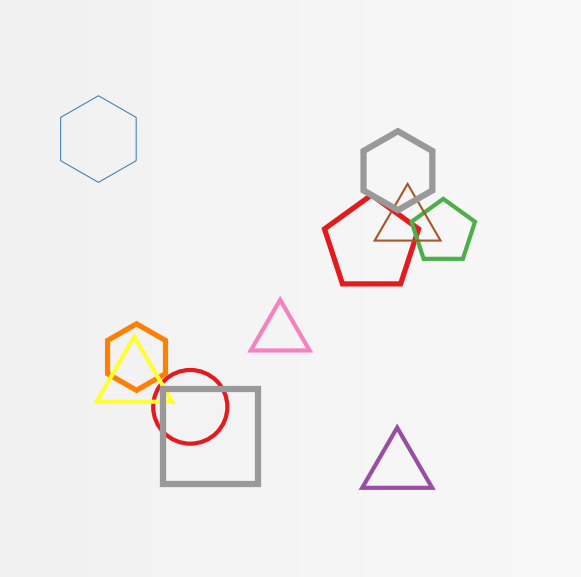[{"shape": "pentagon", "thickness": 2.5, "radius": 0.43, "center": [0.639, 0.576]}, {"shape": "circle", "thickness": 2, "radius": 0.32, "center": [0.327, 0.295]}, {"shape": "hexagon", "thickness": 0.5, "radius": 0.37, "center": [0.169, 0.758]}, {"shape": "pentagon", "thickness": 2, "radius": 0.29, "center": [0.763, 0.597]}, {"shape": "triangle", "thickness": 2, "radius": 0.35, "center": [0.683, 0.189]}, {"shape": "hexagon", "thickness": 2.5, "radius": 0.29, "center": [0.235, 0.381]}, {"shape": "triangle", "thickness": 2, "radius": 0.38, "center": [0.231, 0.341]}, {"shape": "triangle", "thickness": 1, "radius": 0.33, "center": [0.701, 0.615]}, {"shape": "triangle", "thickness": 2, "radius": 0.29, "center": [0.482, 0.422]}, {"shape": "hexagon", "thickness": 3, "radius": 0.34, "center": [0.685, 0.704]}, {"shape": "square", "thickness": 3, "radius": 0.41, "center": [0.362, 0.243]}]